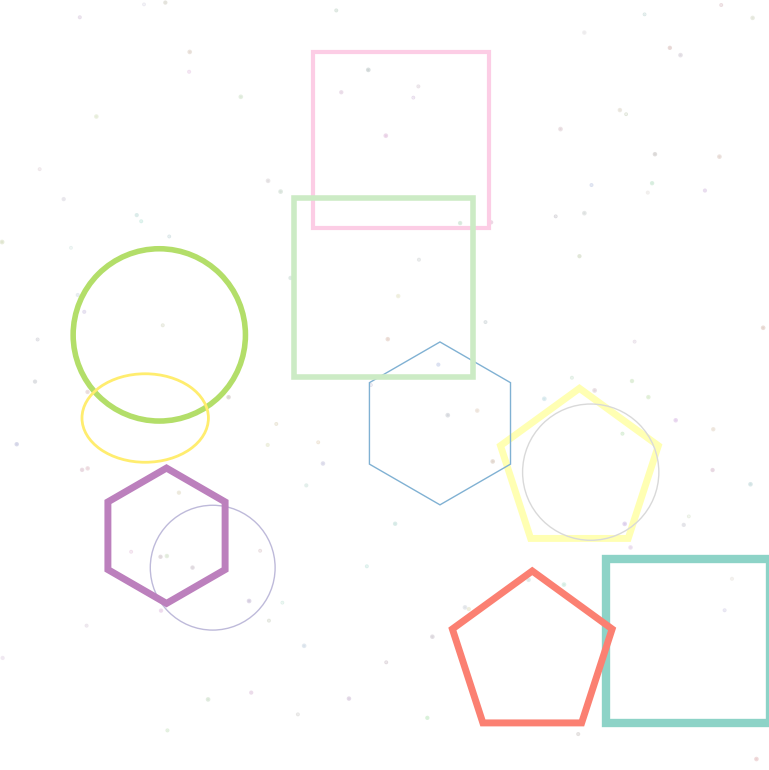[{"shape": "square", "thickness": 3, "radius": 0.53, "center": [0.893, 0.167]}, {"shape": "pentagon", "thickness": 2.5, "radius": 0.54, "center": [0.752, 0.388]}, {"shape": "circle", "thickness": 0.5, "radius": 0.41, "center": [0.276, 0.263]}, {"shape": "pentagon", "thickness": 2.5, "radius": 0.55, "center": [0.691, 0.149]}, {"shape": "hexagon", "thickness": 0.5, "radius": 0.53, "center": [0.571, 0.45]}, {"shape": "circle", "thickness": 2, "radius": 0.56, "center": [0.207, 0.565]}, {"shape": "square", "thickness": 1.5, "radius": 0.57, "center": [0.521, 0.818]}, {"shape": "circle", "thickness": 0.5, "radius": 0.44, "center": [0.767, 0.387]}, {"shape": "hexagon", "thickness": 2.5, "radius": 0.44, "center": [0.216, 0.304]}, {"shape": "square", "thickness": 2, "radius": 0.58, "center": [0.498, 0.626]}, {"shape": "oval", "thickness": 1, "radius": 0.41, "center": [0.189, 0.457]}]